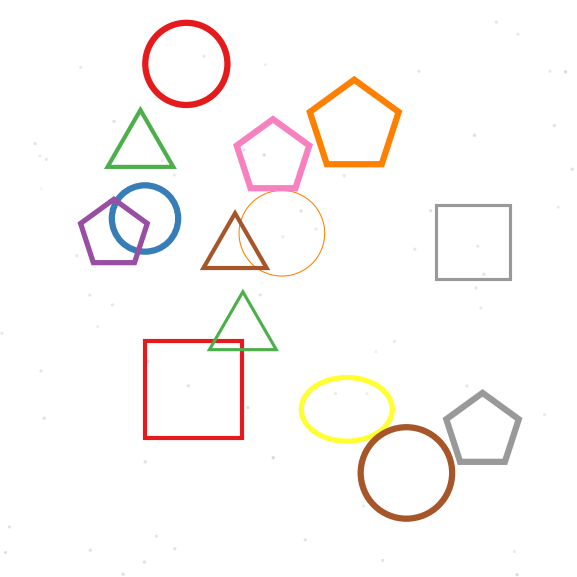[{"shape": "square", "thickness": 2, "radius": 0.42, "center": [0.334, 0.325]}, {"shape": "circle", "thickness": 3, "radius": 0.36, "center": [0.323, 0.888]}, {"shape": "circle", "thickness": 3, "radius": 0.29, "center": [0.251, 0.621]}, {"shape": "triangle", "thickness": 2, "radius": 0.33, "center": [0.243, 0.743]}, {"shape": "triangle", "thickness": 1.5, "radius": 0.33, "center": [0.421, 0.427]}, {"shape": "pentagon", "thickness": 2.5, "radius": 0.3, "center": [0.197, 0.593]}, {"shape": "pentagon", "thickness": 3, "radius": 0.4, "center": [0.613, 0.78]}, {"shape": "circle", "thickness": 0.5, "radius": 0.37, "center": [0.488, 0.595]}, {"shape": "oval", "thickness": 2.5, "radius": 0.39, "center": [0.601, 0.29]}, {"shape": "circle", "thickness": 3, "radius": 0.4, "center": [0.704, 0.18]}, {"shape": "triangle", "thickness": 2, "radius": 0.32, "center": [0.407, 0.567]}, {"shape": "pentagon", "thickness": 3, "radius": 0.33, "center": [0.473, 0.727]}, {"shape": "square", "thickness": 1.5, "radius": 0.32, "center": [0.819, 0.58]}, {"shape": "pentagon", "thickness": 3, "radius": 0.33, "center": [0.836, 0.253]}]